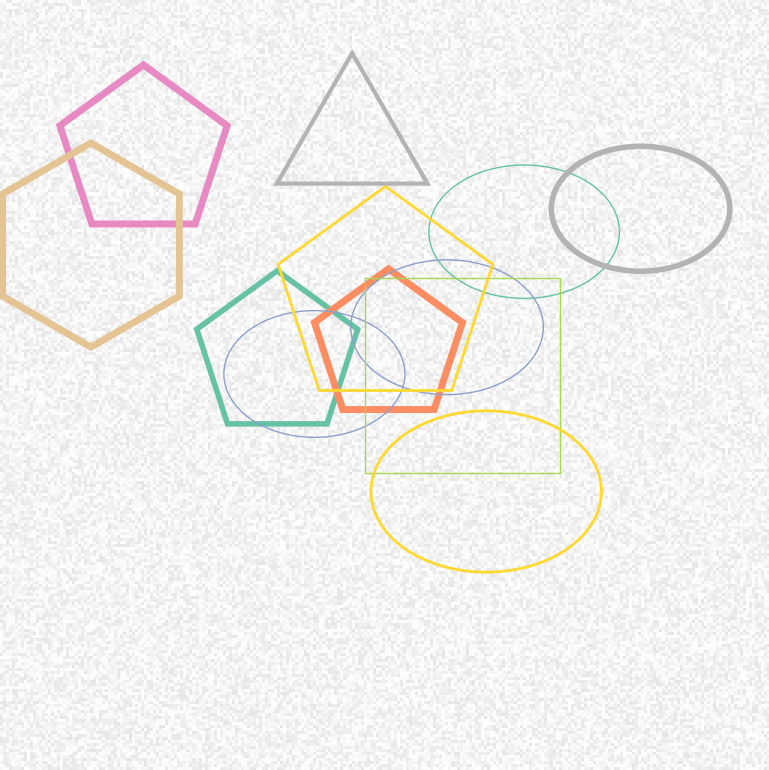[{"shape": "oval", "thickness": 0.5, "radius": 0.62, "center": [0.681, 0.699]}, {"shape": "pentagon", "thickness": 2, "radius": 0.55, "center": [0.36, 0.538]}, {"shape": "pentagon", "thickness": 2.5, "radius": 0.5, "center": [0.504, 0.55]}, {"shape": "oval", "thickness": 0.5, "radius": 0.63, "center": [0.581, 0.575]}, {"shape": "oval", "thickness": 0.5, "radius": 0.59, "center": [0.408, 0.514]}, {"shape": "pentagon", "thickness": 2.5, "radius": 0.57, "center": [0.186, 0.802]}, {"shape": "square", "thickness": 0.5, "radius": 0.63, "center": [0.601, 0.513]}, {"shape": "oval", "thickness": 1, "radius": 0.75, "center": [0.631, 0.362]}, {"shape": "pentagon", "thickness": 1, "radius": 0.73, "center": [0.501, 0.611]}, {"shape": "hexagon", "thickness": 2.5, "radius": 0.66, "center": [0.118, 0.682]}, {"shape": "oval", "thickness": 2, "radius": 0.58, "center": [0.832, 0.729]}, {"shape": "triangle", "thickness": 1.5, "radius": 0.56, "center": [0.457, 0.818]}]